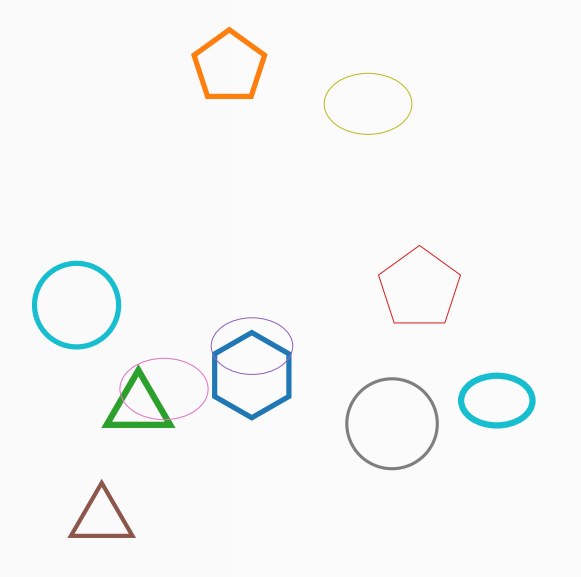[{"shape": "hexagon", "thickness": 2.5, "radius": 0.37, "center": [0.433, 0.35]}, {"shape": "pentagon", "thickness": 2.5, "radius": 0.32, "center": [0.395, 0.884]}, {"shape": "triangle", "thickness": 3, "radius": 0.32, "center": [0.238, 0.295]}, {"shape": "pentagon", "thickness": 0.5, "radius": 0.37, "center": [0.722, 0.5]}, {"shape": "oval", "thickness": 0.5, "radius": 0.35, "center": [0.434, 0.4]}, {"shape": "triangle", "thickness": 2, "radius": 0.31, "center": [0.175, 0.102]}, {"shape": "oval", "thickness": 0.5, "radius": 0.38, "center": [0.282, 0.326]}, {"shape": "circle", "thickness": 1.5, "radius": 0.39, "center": [0.674, 0.265]}, {"shape": "oval", "thickness": 0.5, "radius": 0.38, "center": [0.633, 0.819]}, {"shape": "oval", "thickness": 3, "radius": 0.31, "center": [0.855, 0.305]}, {"shape": "circle", "thickness": 2.5, "radius": 0.36, "center": [0.132, 0.471]}]